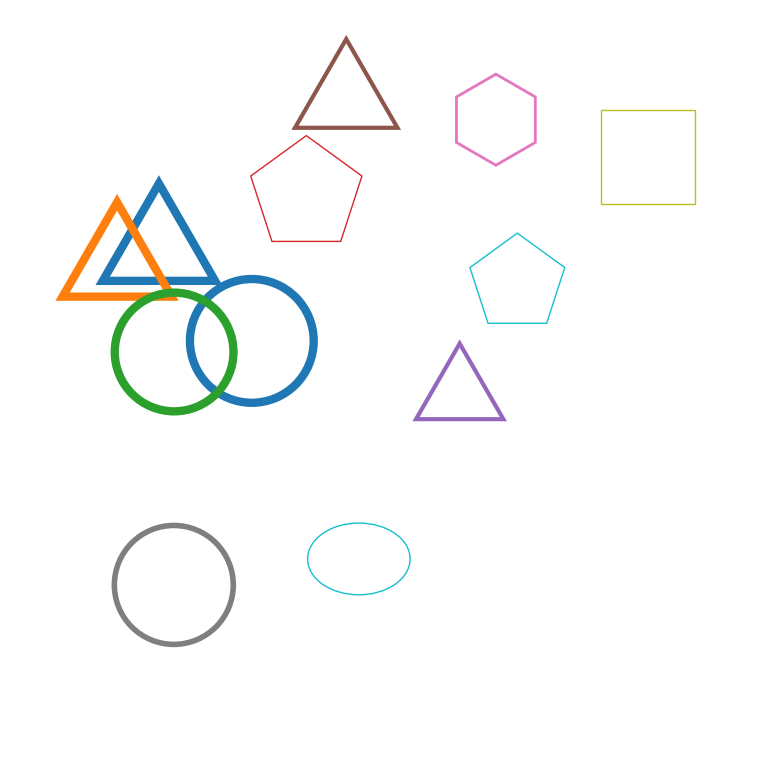[{"shape": "circle", "thickness": 3, "radius": 0.4, "center": [0.327, 0.557]}, {"shape": "triangle", "thickness": 3, "radius": 0.42, "center": [0.206, 0.677]}, {"shape": "triangle", "thickness": 3, "radius": 0.41, "center": [0.152, 0.656]}, {"shape": "circle", "thickness": 3, "radius": 0.39, "center": [0.226, 0.543]}, {"shape": "pentagon", "thickness": 0.5, "radius": 0.38, "center": [0.398, 0.748]}, {"shape": "triangle", "thickness": 1.5, "radius": 0.33, "center": [0.597, 0.488]}, {"shape": "triangle", "thickness": 1.5, "radius": 0.38, "center": [0.45, 0.872]}, {"shape": "hexagon", "thickness": 1, "radius": 0.3, "center": [0.644, 0.845]}, {"shape": "circle", "thickness": 2, "radius": 0.39, "center": [0.226, 0.24]}, {"shape": "square", "thickness": 0.5, "radius": 0.31, "center": [0.841, 0.796]}, {"shape": "pentagon", "thickness": 0.5, "radius": 0.32, "center": [0.672, 0.633]}, {"shape": "oval", "thickness": 0.5, "radius": 0.33, "center": [0.466, 0.274]}]